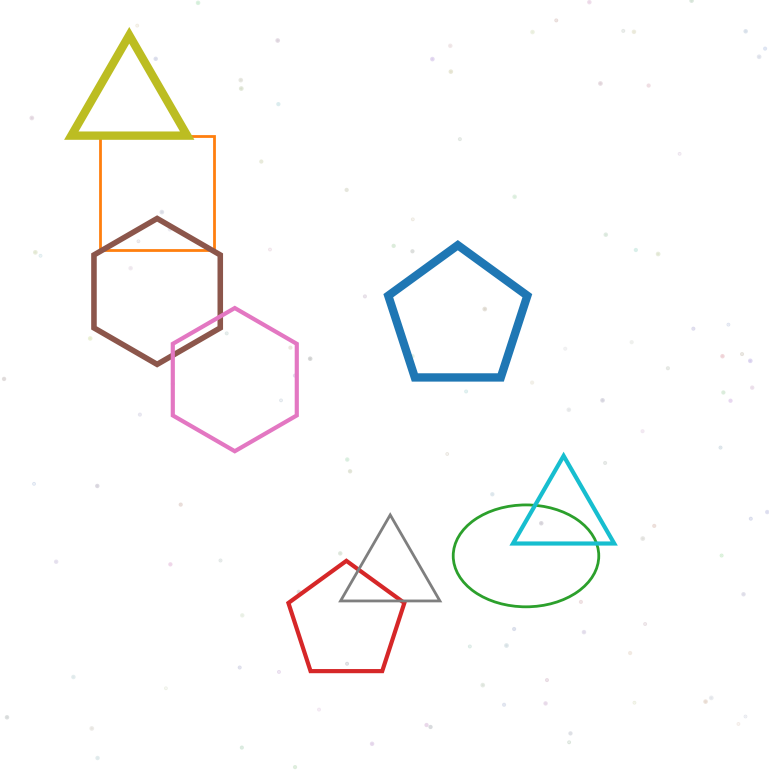[{"shape": "pentagon", "thickness": 3, "radius": 0.47, "center": [0.595, 0.587]}, {"shape": "square", "thickness": 1, "radius": 0.37, "center": [0.204, 0.749]}, {"shape": "oval", "thickness": 1, "radius": 0.47, "center": [0.683, 0.278]}, {"shape": "pentagon", "thickness": 1.5, "radius": 0.4, "center": [0.45, 0.192]}, {"shape": "hexagon", "thickness": 2, "radius": 0.47, "center": [0.204, 0.622]}, {"shape": "hexagon", "thickness": 1.5, "radius": 0.46, "center": [0.305, 0.507]}, {"shape": "triangle", "thickness": 1, "radius": 0.37, "center": [0.507, 0.257]}, {"shape": "triangle", "thickness": 3, "radius": 0.43, "center": [0.168, 0.867]}, {"shape": "triangle", "thickness": 1.5, "radius": 0.38, "center": [0.732, 0.332]}]